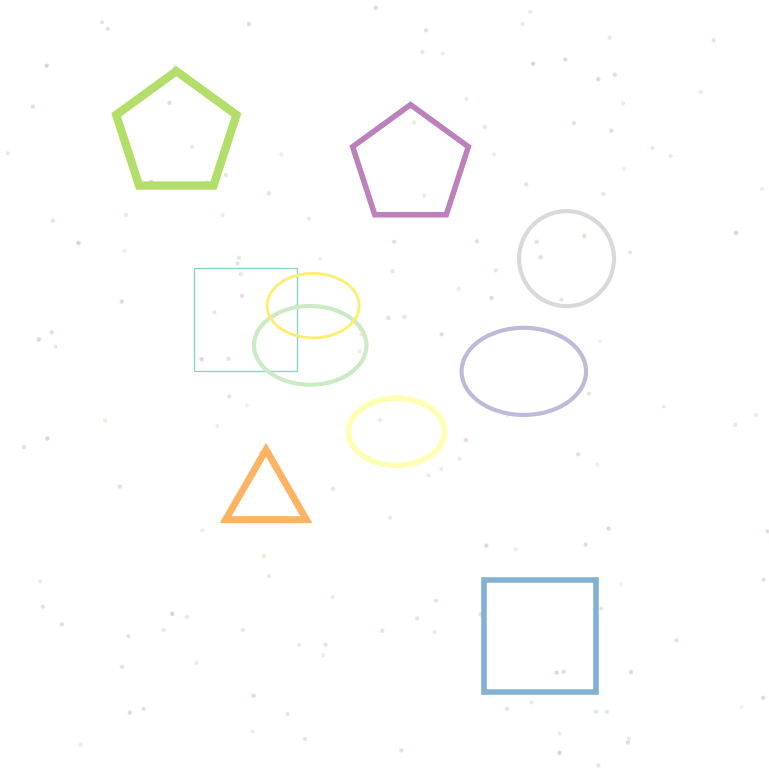[{"shape": "square", "thickness": 0.5, "radius": 0.34, "center": [0.318, 0.585]}, {"shape": "oval", "thickness": 2, "radius": 0.31, "center": [0.515, 0.439]}, {"shape": "oval", "thickness": 1.5, "radius": 0.4, "center": [0.68, 0.518]}, {"shape": "square", "thickness": 2, "radius": 0.36, "center": [0.701, 0.174]}, {"shape": "triangle", "thickness": 2.5, "radius": 0.3, "center": [0.345, 0.355]}, {"shape": "pentagon", "thickness": 3, "radius": 0.41, "center": [0.229, 0.825]}, {"shape": "circle", "thickness": 1.5, "radius": 0.31, "center": [0.736, 0.664]}, {"shape": "pentagon", "thickness": 2, "radius": 0.39, "center": [0.533, 0.785]}, {"shape": "oval", "thickness": 1.5, "radius": 0.37, "center": [0.403, 0.551]}, {"shape": "oval", "thickness": 1, "radius": 0.3, "center": [0.407, 0.603]}]